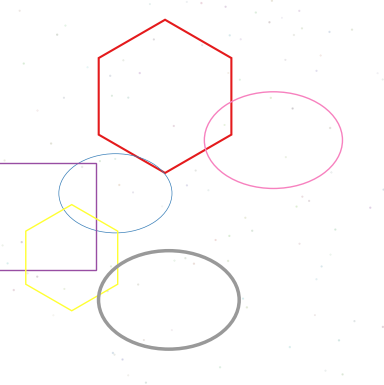[{"shape": "hexagon", "thickness": 1.5, "radius": 0.99, "center": [0.429, 0.75]}, {"shape": "oval", "thickness": 0.5, "radius": 0.73, "center": [0.3, 0.498]}, {"shape": "square", "thickness": 1, "radius": 0.69, "center": [0.112, 0.438]}, {"shape": "hexagon", "thickness": 1, "radius": 0.69, "center": [0.186, 0.331]}, {"shape": "oval", "thickness": 1, "radius": 0.9, "center": [0.71, 0.636]}, {"shape": "oval", "thickness": 2.5, "radius": 0.91, "center": [0.439, 0.221]}]